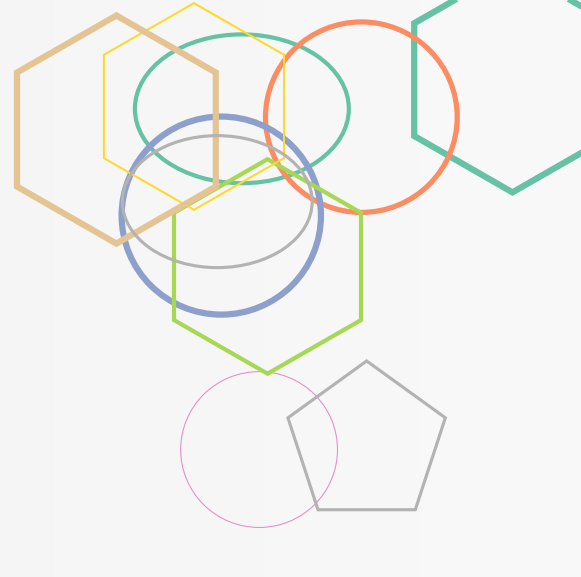[{"shape": "oval", "thickness": 2, "radius": 0.92, "center": [0.416, 0.811]}, {"shape": "hexagon", "thickness": 3, "radius": 0.98, "center": [0.882, 0.861]}, {"shape": "circle", "thickness": 2.5, "radius": 0.82, "center": [0.622, 0.796]}, {"shape": "circle", "thickness": 3, "radius": 0.86, "center": [0.381, 0.626]}, {"shape": "circle", "thickness": 0.5, "radius": 0.67, "center": [0.446, 0.221]}, {"shape": "hexagon", "thickness": 2, "radius": 0.93, "center": [0.46, 0.538]}, {"shape": "hexagon", "thickness": 1, "radius": 0.89, "center": [0.334, 0.815]}, {"shape": "hexagon", "thickness": 3, "radius": 0.99, "center": [0.2, 0.775]}, {"shape": "oval", "thickness": 1.5, "radius": 0.82, "center": [0.374, 0.65]}, {"shape": "pentagon", "thickness": 1.5, "radius": 0.71, "center": [0.631, 0.232]}]